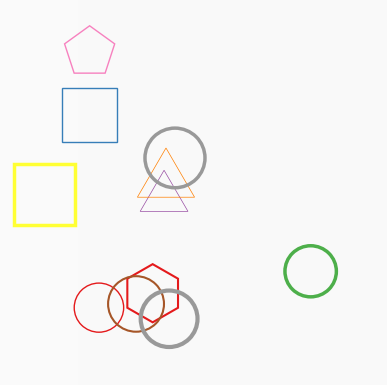[{"shape": "circle", "thickness": 1, "radius": 0.32, "center": [0.255, 0.201]}, {"shape": "hexagon", "thickness": 1.5, "radius": 0.38, "center": [0.394, 0.238]}, {"shape": "square", "thickness": 1, "radius": 0.36, "center": [0.23, 0.701]}, {"shape": "circle", "thickness": 2.5, "radius": 0.33, "center": [0.802, 0.295]}, {"shape": "triangle", "thickness": 0.5, "radius": 0.36, "center": [0.423, 0.487]}, {"shape": "triangle", "thickness": 0.5, "radius": 0.43, "center": [0.428, 0.53]}, {"shape": "square", "thickness": 2.5, "radius": 0.39, "center": [0.115, 0.495]}, {"shape": "circle", "thickness": 1.5, "radius": 0.36, "center": [0.351, 0.211]}, {"shape": "pentagon", "thickness": 1, "radius": 0.34, "center": [0.231, 0.865]}, {"shape": "circle", "thickness": 3, "radius": 0.37, "center": [0.436, 0.172]}, {"shape": "circle", "thickness": 2.5, "radius": 0.39, "center": [0.452, 0.59]}]